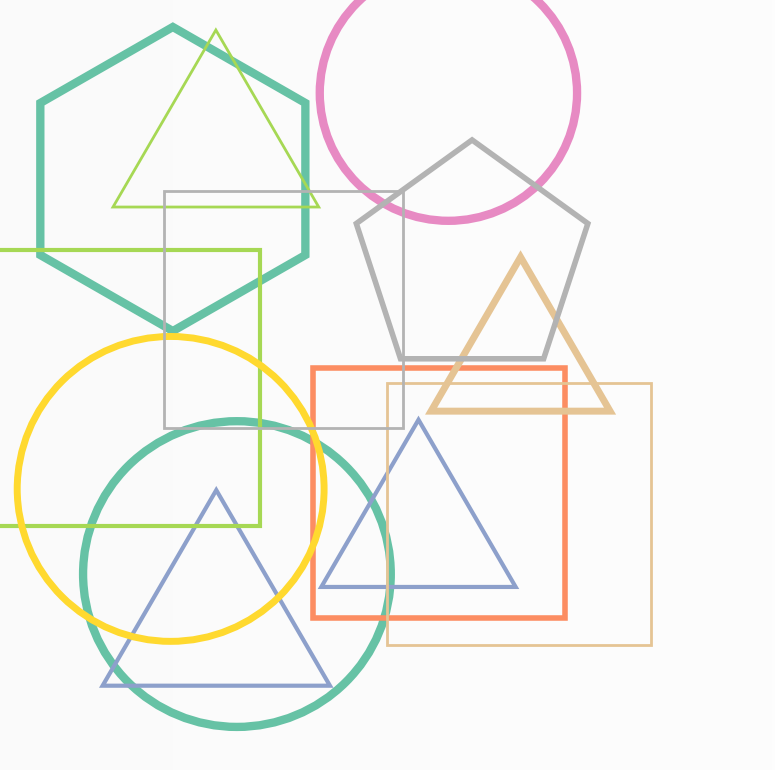[{"shape": "circle", "thickness": 3, "radius": 0.99, "center": [0.306, 0.254]}, {"shape": "hexagon", "thickness": 3, "radius": 0.99, "center": [0.223, 0.768]}, {"shape": "square", "thickness": 2, "radius": 0.81, "center": [0.566, 0.36]}, {"shape": "triangle", "thickness": 1.5, "radius": 0.72, "center": [0.54, 0.31]}, {"shape": "triangle", "thickness": 1.5, "radius": 0.85, "center": [0.279, 0.194]}, {"shape": "circle", "thickness": 3, "radius": 0.83, "center": [0.579, 0.879]}, {"shape": "square", "thickness": 1.5, "radius": 0.9, "center": [0.156, 0.496]}, {"shape": "triangle", "thickness": 1, "radius": 0.77, "center": [0.279, 0.808]}, {"shape": "circle", "thickness": 2.5, "radius": 0.99, "center": [0.22, 0.365]}, {"shape": "triangle", "thickness": 2.5, "radius": 0.67, "center": [0.672, 0.533]}, {"shape": "square", "thickness": 1, "radius": 0.85, "center": [0.669, 0.333]}, {"shape": "square", "thickness": 1, "radius": 0.77, "center": [0.366, 0.598]}, {"shape": "pentagon", "thickness": 2, "radius": 0.79, "center": [0.609, 0.661]}]